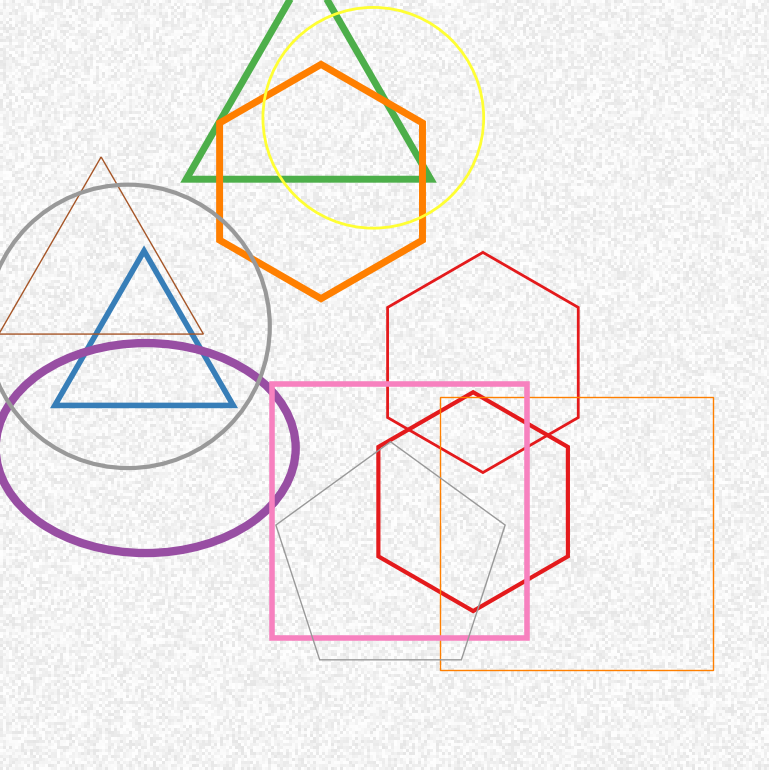[{"shape": "hexagon", "thickness": 1, "radius": 0.71, "center": [0.627, 0.529]}, {"shape": "hexagon", "thickness": 1.5, "radius": 0.71, "center": [0.614, 0.349]}, {"shape": "triangle", "thickness": 2, "radius": 0.67, "center": [0.187, 0.54]}, {"shape": "triangle", "thickness": 2.5, "radius": 0.92, "center": [0.401, 0.859]}, {"shape": "oval", "thickness": 3, "radius": 0.97, "center": [0.189, 0.418]}, {"shape": "square", "thickness": 0.5, "radius": 0.89, "center": [0.748, 0.307]}, {"shape": "hexagon", "thickness": 2.5, "radius": 0.76, "center": [0.417, 0.764]}, {"shape": "circle", "thickness": 1, "radius": 0.72, "center": [0.485, 0.847]}, {"shape": "triangle", "thickness": 0.5, "radius": 0.77, "center": [0.131, 0.643]}, {"shape": "square", "thickness": 2, "radius": 0.83, "center": [0.519, 0.336]}, {"shape": "circle", "thickness": 1.5, "radius": 0.92, "center": [0.166, 0.576]}, {"shape": "pentagon", "thickness": 0.5, "radius": 0.78, "center": [0.507, 0.27]}]